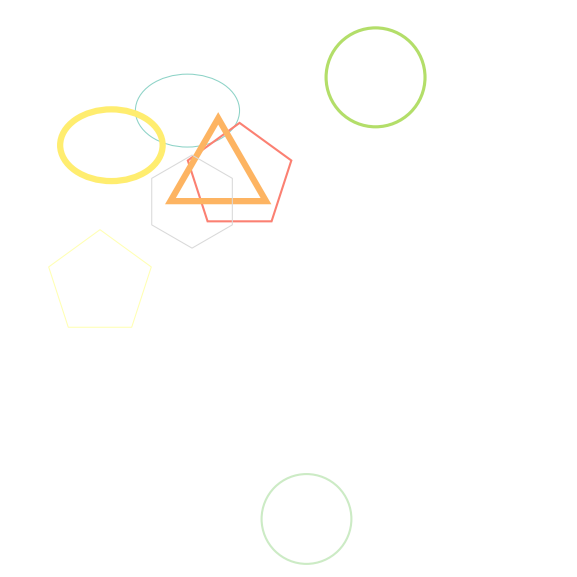[{"shape": "oval", "thickness": 0.5, "radius": 0.45, "center": [0.325, 0.808]}, {"shape": "pentagon", "thickness": 0.5, "radius": 0.47, "center": [0.173, 0.508]}, {"shape": "pentagon", "thickness": 1, "radius": 0.47, "center": [0.415, 0.692]}, {"shape": "triangle", "thickness": 3, "radius": 0.48, "center": [0.378, 0.699]}, {"shape": "circle", "thickness": 1.5, "radius": 0.43, "center": [0.65, 0.865]}, {"shape": "hexagon", "thickness": 0.5, "radius": 0.4, "center": [0.333, 0.65]}, {"shape": "circle", "thickness": 1, "radius": 0.39, "center": [0.531, 0.1]}, {"shape": "oval", "thickness": 3, "radius": 0.44, "center": [0.193, 0.748]}]